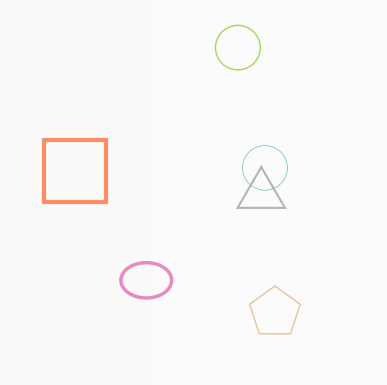[{"shape": "circle", "thickness": 0.5, "radius": 0.29, "center": [0.684, 0.564]}, {"shape": "square", "thickness": 3, "radius": 0.4, "center": [0.194, 0.555]}, {"shape": "oval", "thickness": 2.5, "radius": 0.33, "center": [0.377, 0.272]}, {"shape": "circle", "thickness": 1, "radius": 0.29, "center": [0.614, 0.876]}, {"shape": "pentagon", "thickness": 1, "radius": 0.34, "center": [0.709, 0.188]}, {"shape": "triangle", "thickness": 1.5, "radius": 0.35, "center": [0.674, 0.495]}]